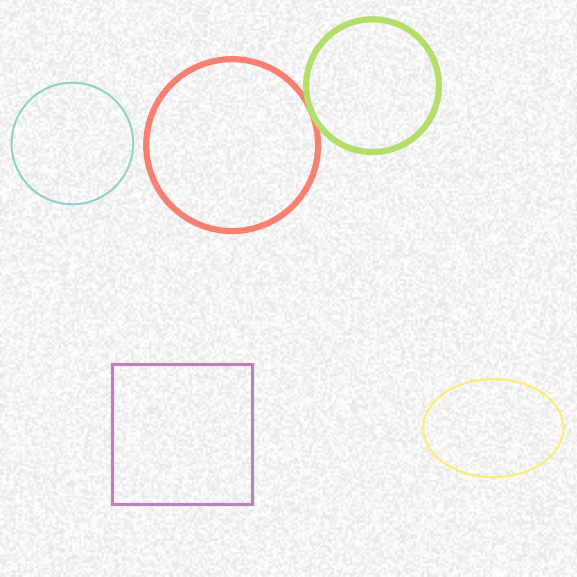[{"shape": "circle", "thickness": 1, "radius": 0.53, "center": [0.125, 0.751]}, {"shape": "circle", "thickness": 3, "radius": 0.74, "center": [0.402, 0.748]}, {"shape": "circle", "thickness": 3, "radius": 0.57, "center": [0.645, 0.851]}, {"shape": "square", "thickness": 1.5, "radius": 0.6, "center": [0.315, 0.248]}, {"shape": "oval", "thickness": 1, "radius": 0.61, "center": [0.854, 0.258]}]